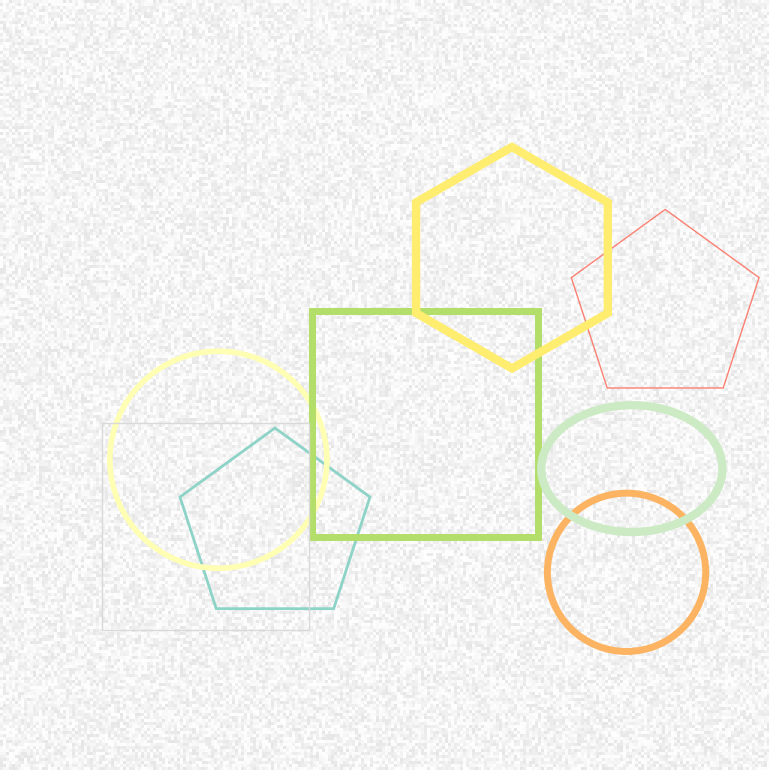[{"shape": "pentagon", "thickness": 1, "radius": 0.65, "center": [0.357, 0.314]}, {"shape": "circle", "thickness": 2, "radius": 0.7, "center": [0.284, 0.403]}, {"shape": "pentagon", "thickness": 0.5, "radius": 0.64, "center": [0.864, 0.6]}, {"shape": "circle", "thickness": 2.5, "radius": 0.51, "center": [0.814, 0.257]}, {"shape": "square", "thickness": 2.5, "radius": 0.73, "center": [0.551, 0.449]}, {"shape": "square", "thickness": 0.5, "radius": 0.67, "center": [0.267, 0.316]}, {"shape": "oval", "thickness": 3, "radius": 0.59, "center": [0.821, 0.391]}, {"shape": "hexagon", "thickness": 3, "radius": 0.72, "center": [0.665, 0.665]}]